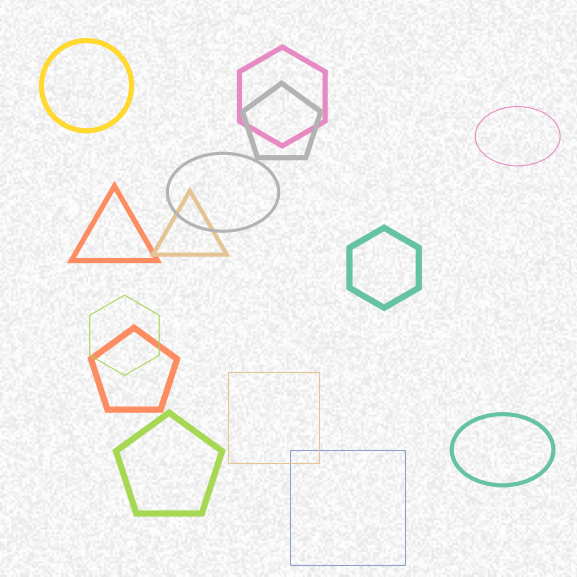[{"shape": "hexagon", "thickness": 3, "radius": 0.35, "center": [0.665, 0.535]}, {"shape": "oval", "thickness": 2, "radius": 0.44, "center": [0.87, 0.22]}, {"shape": "triangle", "thickness": 2.5, "radius": 0.43, "center": [0.198, 0.591]}, {"shape": "pentagon", "thickness": 3, "radius": 0.39, "center": [0.232, 0.353]}, {"shape": "square", "thickness": 0.5, "radius": 0.5, "center": [0.601, 0.12]}, {"shape": "oval", "thickness": 0.5, "radius": 0.37, "center": [0.896, 0.763]}, {"shape": "hexagon", "thickness": 2.5, "radius": 0.43, "center": [0.489, 0.832]}, {"shape": "pentagon", "thickness": 3, "radius": 0.48, "center": [0.293, 0.188]}, {"shape": "hexagon", "thickness": 0.5, "radius": 0.35, "center": [0.216, 0.419]}, {"shape": "circle", "thickness": 2.5, "radius": 0.39, "center": [0.15, 0.851]}, {"shape": "square", "thickness": 0.5, "radius": 0.4, "center": [0.474, 0.276]}, {"shape": "triangle", "thickness": 2, "radius": 0.37, "center": [0.329, 0.595]}, {"shape": "pentagon", "thickness": 2.5, "radius": 0.36, "center": [0.488, 0.784]}, {"shape": "oval", "thickness": 1.5, "radius": 0.48, "center": [0.386, 0.666]}]